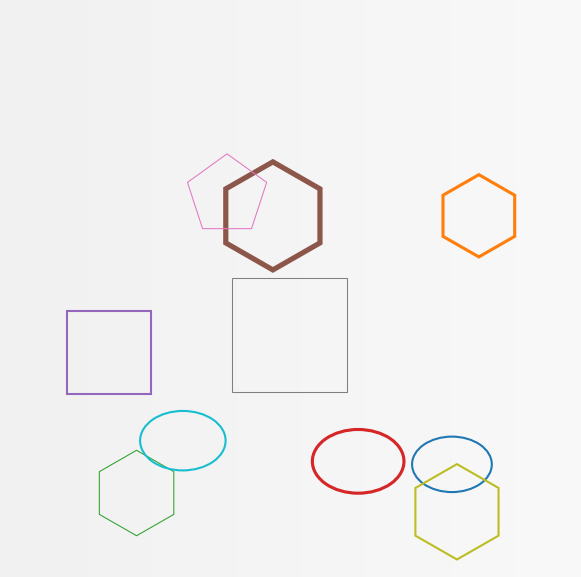[{"shape": "oval", "thickness": 1, "radius": 0.34, "center": [0.778, 0.195]}, {"shape": "hexagon", "thickness": 1.5, "radius": 0.36, "center": [0.824, 0.625]}, {"shape": "hexagon", "thickness": 0.5, "radius": 0.37, "center": [0.235, 0.145]}, {"shape": "oval", "thickness": 1.5, "radius": 0.39, "center": [0.616, 0.2]}, {"shape": "square", "thickness": 1, "radius": 0.36, "center": [0.187, 0.388]}, {"shape": "hexagon", "thickness": 2.5, "radius": 0.47, "center": [0.469, 0.625]}, {"shape": "pentagon", "thickness": 0.5, "radius": 0.36, "center": [0.391, 0.661]}, {"shape": "square", "thickness": 0.5, "radius": 0.49, "center": [0.497, 0.419]}, {"shape": "hexagon", "thickness": 1, "radius": 0.41, "center": [0.786, 0.113]}, {"shape": "oval", "thickness": 1, "radius": 0.37, "center": [0.315, 0.236]}]